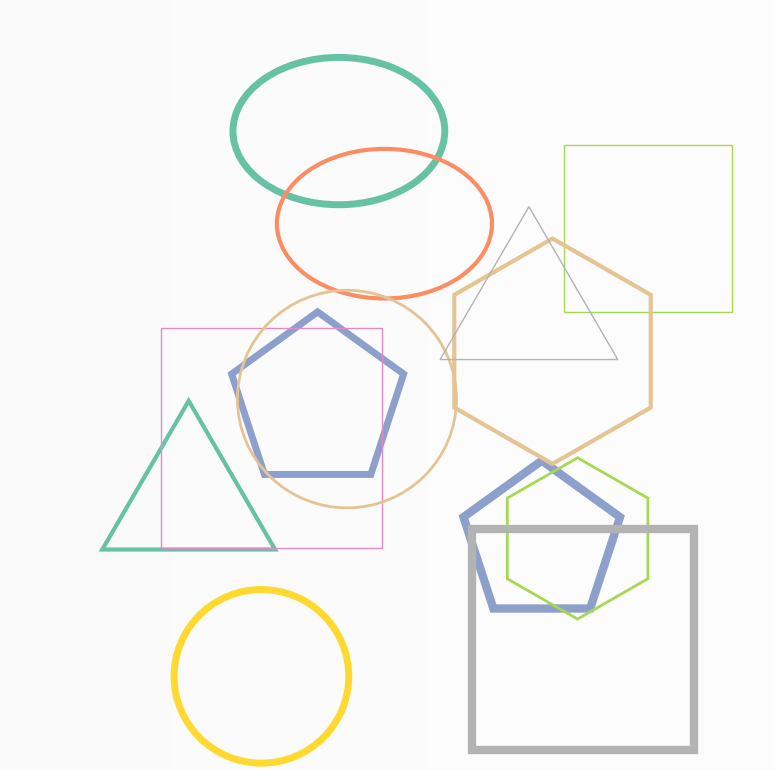[{"shape": "triangle", "thickness": 1.5, "radius": 0.64, "center": [0.243, 0.351]}, {"shape": "oval", "thickness": 2.5, "radius": 0.68, "center": [0.437, 0.83]}, {"shape": "oval", "thickness": 1.5, "radius": 0.69, "center": [0.496, 0.71]}, {"shape": "pentagon", "thickness": 3, "radius": 0.53, "center": [0.699, 0.296]}, {"shape": "pentagon", "thickness": 2.5, "radius": 0.58, "center": [0.41, 0.478]}, {"shape": "square", "thickness": 0.5, "radius": 0.71, "center": [0.35, 0.432]}, {"shape": "square", "thickness": 0.5, "radius": 0.54, "center": [0.836, 0.703]}, {"shape": "hexagon", "thickness": 1, "radius": 0.52, "center": [0.745, 0.301]}, {"shape": "circle", "thickness": 2.5, "radius": 0.56, "center": [0.337, 0.122]}, {"shape": "hexagon", "thickness": 1.5, "radius": 0.73, "center": [0.713, 0.544]}, {"shape": "circle", "thickness": 1, "radius": 0.71, "center": [0.448, 0.482]}, {"shape": "triangle", "thickness": 0.5, "radius": 0.66, "center": [0.683, 0.599]}, {"shape": "square", "thickness": 3, "radius": 0.72, "center": [0.752, 0.17]}]